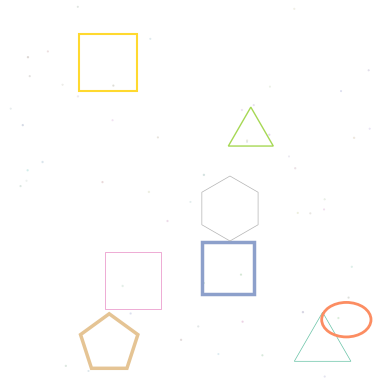[{"shape": "triangle", "thickness": 0.5, "radius": 0.42, "center": [0.838, 0.104]}, {"shape": "oval", "thickness": 2, "radius": 0.32, "center": [0.9, 0.17]}, {"shape": "square", "thickness": 2.5, "radius": 0.34, "center": [0.592, 0.304]}, {"shape": "square", "thickness": 0.5, "radius": 0.37, "center": [0.345, 0.271]}, {"shape": "triangle", "thickness": 1, "radius": 0.34, "center": [0.651, 0.654]}, {"shape": "square", "thickness": 1.5, "radius": 0.37, "center": [0.281, 0.838]}, {"shape": "pentagon", "thickness": 2.5, "radius": 0.39, "center": [0.284, 0.107]}, {"shape": "hexagon", "thickness": 0.5, "radius": 0.42, "center": [0.597, 0.458]}]